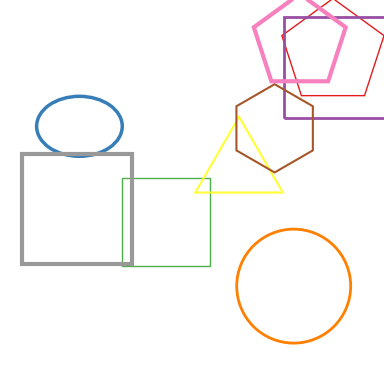[{"shape": "pentagon", "thickness": 1, "radius": 0.7, "center": [0.865, 0.864]}, {"shape": "oval", "thickness": 2.5, "radius": 0.56, "center": [0.206, 0.672]}, {"shape": "square", "thickness": 1, "radius": 0.57, "center": [0.431, 0.423]}, {"shape": "square", "thickness": 2, "radius": 0.66, "center": [0.868, 0.825]}, {"shape": "circle", "thickness": 2, "radius": 0.74, "center": [0.763, 0.257]}, {"shape": "triangle", "thickness": 1.5, "radius": 0.66, "center": [0.621, 0.566]}, {"shape": "hexagon", "thickness": 1.5, "radius": 0.57, "center": [0.713, 0.667]}, {"shape": "pentagon", "thickness": 3, "radius": 0.63, "center": [0.779, 0.89]}, {"shape": "square", "thickness": 3, "radius": 0.72, "center": [0.201, 0.457]}]